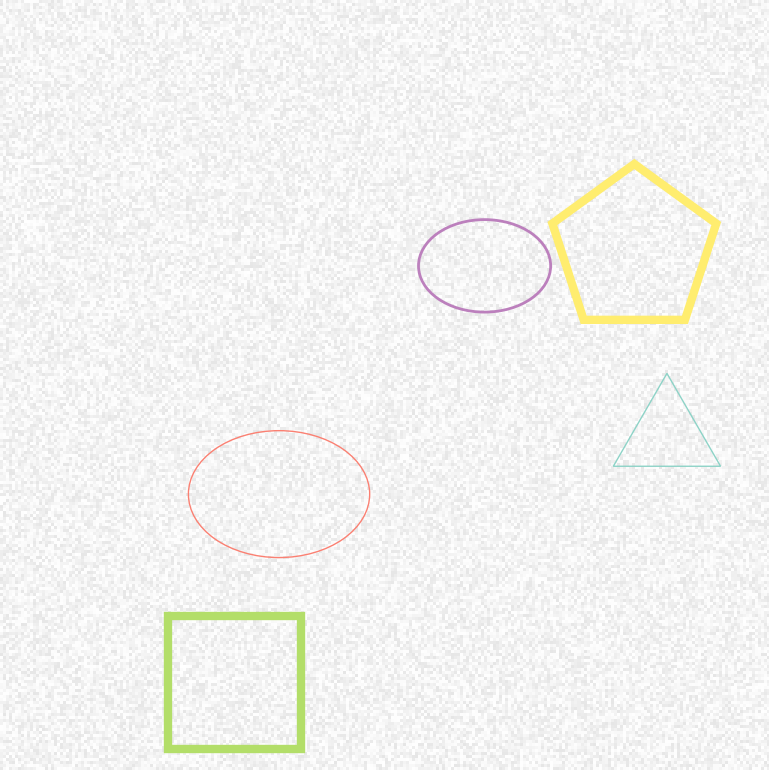[{"shape": "triangle", "thickness": 0.5, "radius": 0.4, "center": [0.866, 0.435]}, {"shape": "oval", "thickness": 0.5, "radius": 0.59, "center": [0.362, 0.358]}, {"shape": "square", "thickness": 3, "radius": 0.43, "center": [0.305, 0.114]}, {"shape": "oval", "thickness": 1, "radius": 0.43, "center": [0.629, 0.655]}, {"shape": "pentagon", "thickness": 3, "radius": 0.56, "center": [0.824, 0.675]}]